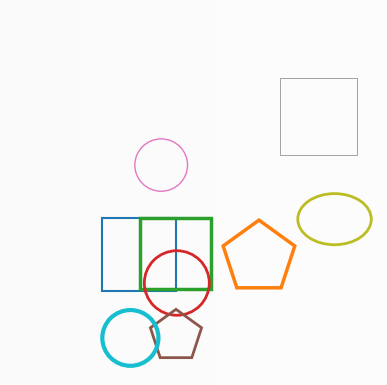[{"shape": "square", "thickness": 1.5, "radius": 0.48, "center": [0.358, 0.34]}, {"shape": "pentagon", "thickness": 2.5, "radius": 0.49, "center": [0.668, 0.331]}, {"shape": "square", "thickness": 2.5, "radius": 0.46, "center": [0.453, 0.341]}, {"shape": "circle", "thickness": 2, "radius": 0.42, "center": [0.456, 0.265]}, {"shape": "pentagon", "thickness": 2, "radius": 0.35, "center": [0.454, 0.127]}, {"shape": "circle", "thickness": 1, "radius": 0.34, "center": [0.416, 0.571]}, {"shape": "square", "thickness": 0.5, "radius": 0.5, "center": [0.822, 0.697]}, {"shape": "oval", "thickness": 2, "radius": 0.47, "center": [0.863, 0.431]}, {"shape": "circle", "thickness": 3, "radius": 0.36, "center": [0.336, 0.122]}]